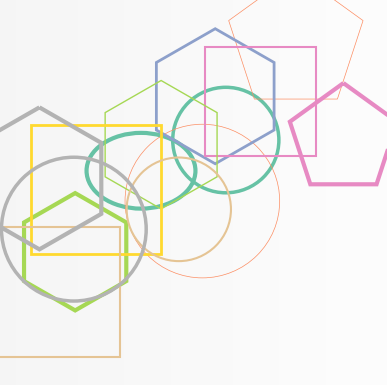[{"shape": "oval", "thickness": 3, "radius": 0.7, "center": [0.364, 0.556]}, {"shape": "circle", "thickness": 2.5, "radius": 0.69, "center": [0.583, 0.636]}, {"shape": "pentagon", "thickness": 0.5, "radius": 0.91, "center": [0.764, 0.89]}, {"shape": "circle", "thickness": 0.5, "radius": 1.0, "center": [0.522, 0.478]}, {"shape": "hexagon", "thickness": 2, "radius": 0.88, "center": [0.555, 0.75]}, {"shape": "square", "thickness": 1.5, "radius": 0.71, "center": [0.672, 0.737]}, {"shape": "pentagon", "thickness": 3, "radius": 0.73, "center": [0.886, 0.639]}, {"shape": "hexagon", "thickness": 3, "radius": 0.76, "center": [0.194, 0.346]}, {"shape": "hexagon", "thickness": 1, "radius": 0.83, "center": [0.416, 0.624]}, {"shape": "square", "thickness": 2, "radius": 0.84, "center": [0.248, 0.508]}, {"shape": "square", "thickness": 1.5, "radius": 0.84, "center": [0.14, 0.241]}, {"shape": "circle", "thickness": 1.5, "radius": 0.67, "center": [0.461, 0.456]}, {"shape": "circle", "thickness": 2.5, "radius": 0.93, "center": [0.191, 0.405]}, {"shape": "hexagon", "thickness": 3, "radius": 0.92, "center": [0.102, 0.537]}]